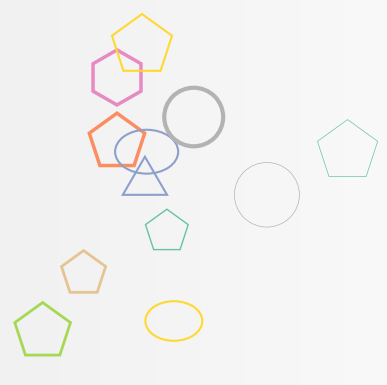[{"shape": "pentagon", "thickness": 0.5, "radius": 0.41, "center": [0.897, 0.608]}, {"shape": "pentagon", "thickness": 1, "radius": 0.29, "center": [0.431, 0.399]}, {"shape": "pentagon", "thickness": 2.5, "radius": 0.38, "center": [0.302, 0.631]}, {"shape": "triangle", "thickness": 1.5, "radius": 0.33, "center": [0.374, 0.527]}, {"shape": "oval", "thickness": 1.5, "radius": 0.41, "center": [0.378, 0.606]}, {"shape": "hexagon", "thickness": 2.5, "radius": 0.36, "center": [0.302, 0.799]}, {"shape": "pentagon", "thickness": 2, "radius": 0.38, "center": [0.11, 0.139]}, {"shape": "oval", "thickness": 1.5, "radius": 0.37, "center": [0.449, 0.166]}, {"shape": "pentagon", "thickness": 1.5, "radius": 0.41, "center": [0.366, 0.882]}, {"shape": "pentagon", "thickness": 2, "radius": 0.3, "center": [0.216, 0.289]}, {"shape": "circle", "thickness": 0.5, "radius": 0.42, "center": [0.689, 0.494]}, {"shape": "circle", "thickness": 3, "radius": 0.38, "center": [0.5, 0.696]}]